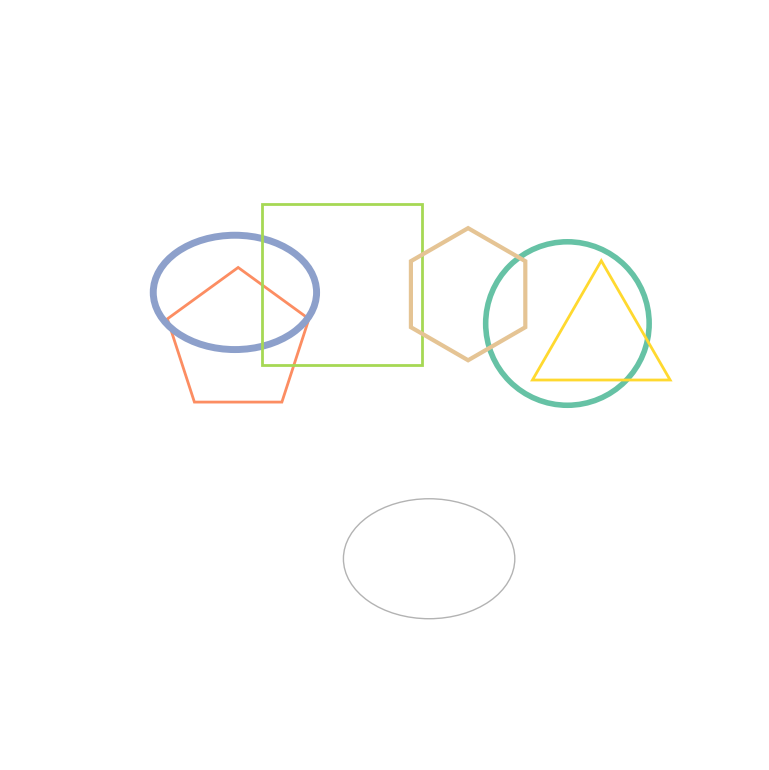[{"shape": "circle", "thickness": 2, "radius": 0.53, "center": [0.737, 0.58]}, {"shape": "pentagon", "thickness": 1, "radius": 0.48, "center": [0.309, 0.556]}, {"shape": "oval", "thickness": 2.5, "radius": 0.53, "center": [0.305, 0.62]}, {"shape": "square", "thickness": 1, "radius": 0.52, "center": [0.444, 0.63]}, {"shape": "triangle", "thickness": 1, "radius": 0.52, "center": [0.781, 0.558]}, {"shape": "hexagon", "thickness": 1.5, "radius": 0.43, "center": [0.608, 0.618]}, {"shape": "oval", "thickness": 0.5, "radius": 0.56, "center": [0.557, 0.274]}]